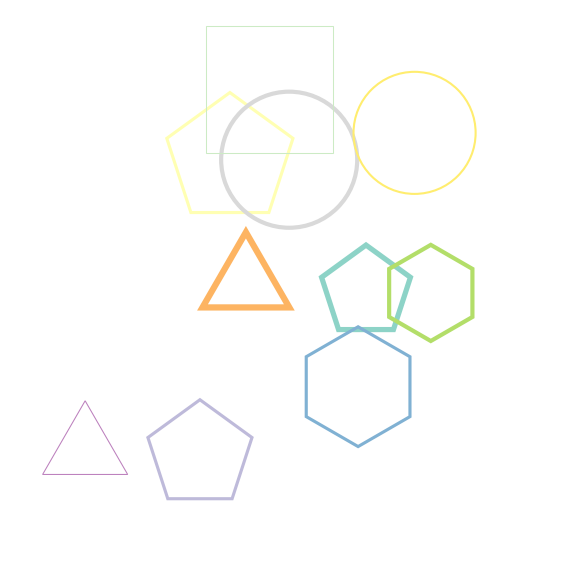[{"shape": "pentagon", "thickness": 2.5, "radius": 0.4, "center": [0.634, 0.494]}, {"shape": "pentagon", "thickness": 1.5, "radius": 0.57, "center": [0.398, 0.724]}, {"shape": "pentagon", "thickness": 1.5, "radius": 0.47, "center": [0.346, 0.212]}, {"shape": "hexagon", "thickness": 1.5, "radius": 0.52, "center": [0.62, 0.33]}, {"shape": "triangle", "thickness": 3, "radius": 0.43, "center": [0.426, 0.51]}, {"shape": "hexagon", "thickness": 2, "radius": 0.42, "center": [0.746, 0.492]}, {"shape": "circle", "thickness": 2, "radius": 0.59, "center": [0.501, 0.723]}, {"shape": "triangle", "thickness": 0.5, "radius": 0.43, "center": [0.147, 0.22]}, {"shape": "square", "thickness": 0.5, "radius": 0.55, "center": [0.467, 0.845]}, {"shape": "circle", "thickness": 1, "radius": 0.53, "center": [0.718, 0.769]}]